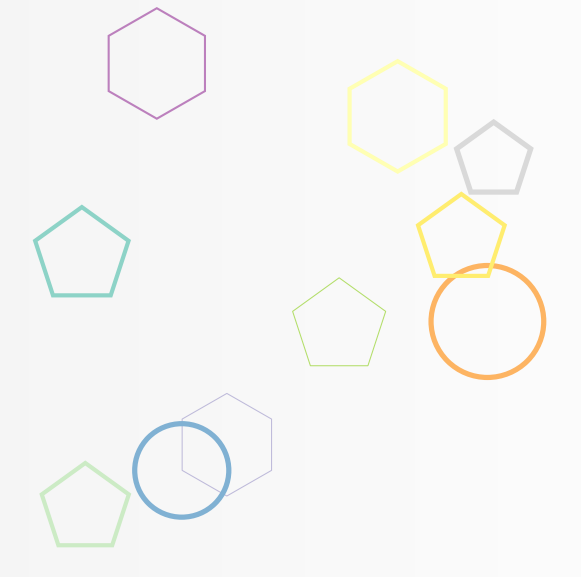[{"shape": "pentagon", "thickness": 2, "radius": 0.42, "center": [0.141, 0.556]}, {"shape": "hexagon", "thickness": 2, "radius": 0.48, "center": [0.684, 0.798]}, {"shape": "hexagon", "thickness": 0.5, "radius": 0.44, "center": [0.39, 0.229]}, {"shape": "circle", "thickness": 2.5, "radius": 0.4, "center": [0.313, 0.185]}, {"shape": "circle", "thickness": 2.5, "radius": 0.48, "center": [0.839, 0.442]}, {"shape": "pentagon", "thickness": 0.5, "radius": 0.42, "center": [0.583, 0.434]}, {"shape": "pentagon", "thickness": 2.5, "radius": 0.33, "center": [0.849, 0.721]}, {"shape": "hexagon", "thickness": 1, "radius": 0.48, "center": [0.27, 0.889]}, {"shape": "pentagon", "thickness": 2, "radius": 0.39, "center": [0.147, 0.119]}, {"shape": "pentagon", "thickness": 2, "radius": 0.39, "center": [0.794, 0.585]}]